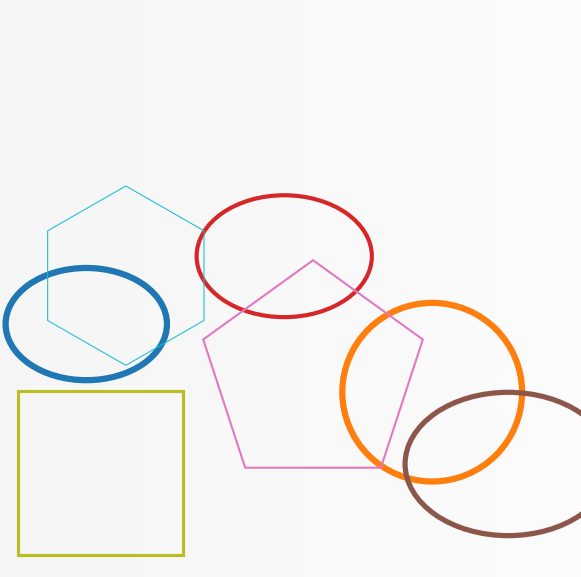[{"shape": "oval", "thickness": 3, "radius": 0.69, "center": [0.148, 0.438]}, {"shape": "circle", "thickness": 3, "radius": 0.77, "center": [0.744, 0.32]}, {"shape": "oval", "thickness": 2, "radius": 0.75, "center": [0.489, 0.556]}, {"shape": "oval", "thickness": 2.5, "radius": 0.89, "center": [0.874, 0.196]}, {"shape": "pentagon", "thickness": 1, "radius": 0.99, "center": [0.539, 0.35]}, {"shape": "square", "thickness": 1.5, "radius": 0.71, "center": [0.173, 0.18]}, {"shape": "hexagon", "thickness": 0.5, "radius": 0.78, "center": [0.216, 0.522]}]